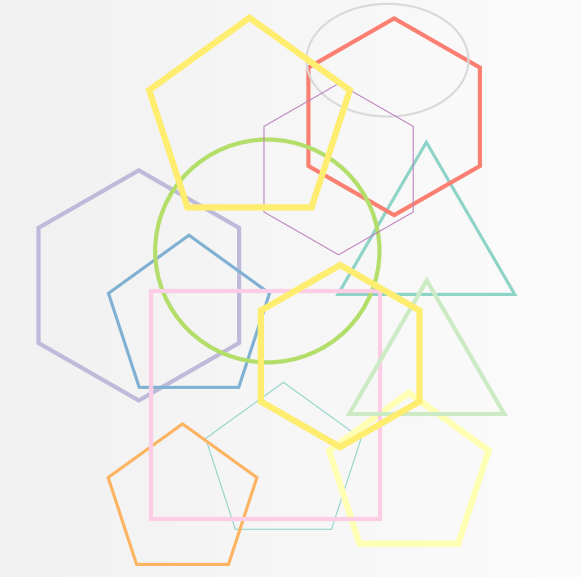[{"shape": "pentagon", "thickness": 0.5, "radius": 0.7, "center": [0.488, 0.196]}, {"shape": "triangle", "thickness": 1.5, "radius": 0.88, "center": [0.734, 0.577]}, {"shape": "pentagon", "thickness": 3, "radius": 0.72, "center": [0.703, 0.174]}, {"shape": "hexagon", "thickness": 2, "radius": 1.0, "center": [0.239, 0.505]}, {"shape": "hexagon", "thickness": 2, "radius": 0.85, "center": [0.678, 0.797]}, {"shape": "pentagon", "thickness": 1.5, "radius": 0.73, "center": [0.325, 0.446]}, {"shape": "pentagon", "thickness": 1.5, "radius": 0.67, "center": [0.314, 0.131]}, {"shape": "circle", "thickness": 2, "radius": 0.96, "center": [0.46, 0.565]}, {"shape": "square", "thickness": 2, "radius": 0.99, "center": [0.457, 0.298]}, {"shape": "oval", "thickness": 1, "radius": 0.7, "center": [0.667, 0.895]}, {"shape": "hexagon", "thickness": 0.5, "radius": 0.74, "center": [0.583, 0.706]}, {"shape": "triangle", "thickness": 2, "radius": 0.77, "center": [0.734, 0.359]}, {"shape": "hexagon", "thickness": 3, "radius": 0.79, "center": [0.585, 0.383]}, {"shape": "pentagon", "thickness": 3, "radius": 0.91, "center": [0.429, 0.787]}]